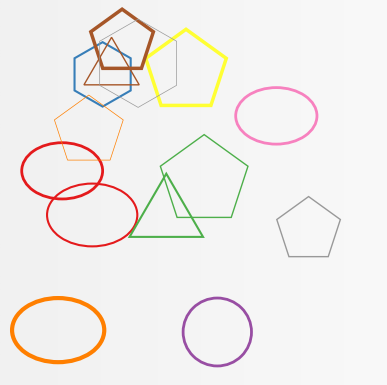[{"shape": "oval", "thickness": 2, "radius": 0.52, "center": [0.16, 0.556]}, {"shape": "oval", "thickness": 1.5, "radius": 0.58, "center": [0.238, 0.442]}, {"shape": "hexagon", "thickness": 1.5, "radius": 0.42, "center": [0.265, 0.807]}, {"shape": "triangle", "thickness": 1.5, "radius": 0.55, "center": [0.429, 0.439]}, {"shape": "pentagon", "thickness": 1, "radius": 0.59, "center": [0.527, 0.531]}, {"shape": "circle", "thickness": 2, "radius": 0.44, "center": [0.561, 0.138]}, {"shape": "pentagon", "thickness": 0.5, "radius": 0.47, "center": [0.229, 0.66]}, {"shape": "oval", "thickness": 3, "radius": 0.59, "center": [0.15, 0.143]}, {"shape": "pentagon", "thickness": 2.5, "radius": 0.55, "center": [0.48, 0.815]}, {"shape": "triangle", "thickness": 1, "radius": 0.41, "center": [0.288, 0.821]}, {"shape": "pentagon", "thickness": 2.5, "radius": 0.42, "center": [0.315, 0.891]}, {"shape": "oval", "thickness": 2, "radius": 0.52, "center": [0.713, 0.699]}, {"shape": "hexagon", "thickness": 0.5, "radius": 0.57, "center": [0.356, 0.836]}, {"shape": "pentagon", "thickness": 1, "radius": 0.43, "center": [0.796, 0.403]}]